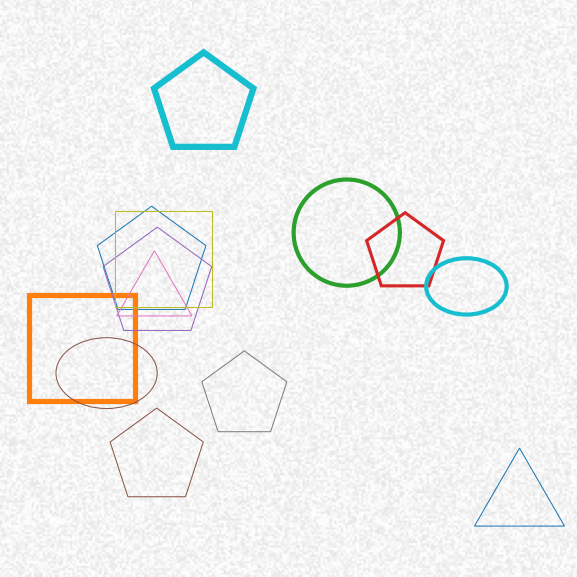[{"shape": "triangle", "thickness": 0.5, "radius": 0.45, "center": [0.9, 0.133]}, {"shape": "pentagon", "thickness": 0.5, "radius": 0.49, "center": [0.263, 0.543]}, {"shape": "square", "thickness": 2.5, "radius": 0.46, "center": [0.142, 0.397]}, {"shape": "circle", "thickness": 2, "radius": 0.46, "center": [0.6, 0.596]}, {"shape": "pentagon", "thickness": 1.5, "radius": 0.35, "center": [0.701, 0.561]}, {"shape": "pentagon", "thickness": 0.5, "radius": 0.49, "center": [0.273, 0.507]}, {"shape": "oval", "thickness": 0.5, "radius": 0.44, "center": [0.185, 0.353]}, {"shape": "pentagon", "thickness": 0.5, "radius": 0.42, "center": [0.271, 0.208]}, {"shape": "triangle", "thickness": 0.5, "radius": 0.38, "center": [0.267, 0.49]}, {"shape": "pentagon", "thickness": 0.5, "radius": 0.39, "center": [0.423, 0.314]}, {"shape": "square", "thickness": 0.5, "radius": 0.42, "center": [0.283, 0.551]}, {"shape": "oval", "thickness": 2, "radius": 0.35, "center": [0.808, 0.503]}, {"shape": "pentagon", "thickness": 3, "radius": 0.45, "center": [0.353, 0.818]}]